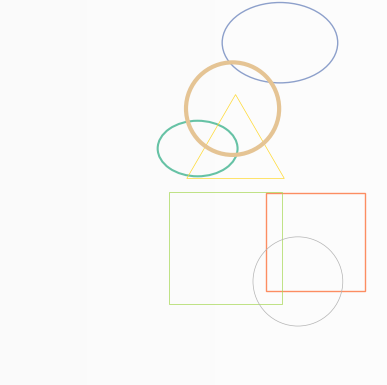[{"shape": "oval", "thickness": 1.5, "radius": 0.52, "center": [0.51, 0.614]}, {"shape": "square", "thickness": 1, "radius": 0.64, "center": [0.814, 0.37]}, {"shape": "oval", "thickness": 1, "radius": 0.75, "center": [0.722, 0.889]}, {"shape": "square", "thickness": 0.5, "radius": 0.73, "center": [0.581, 0.356]}, {"shape": "triangle", "thickness": 0.5, "radius": 0.73, "center": [0.608, 0.609]}, {"shape": "circle", "thickness": 3, "radius": 0.6, "center": [0.6, 0.718]}, {"shape": "circle", "thickness": 0.5, "radius": 0.58, "center": [0.769, 0.269]}]